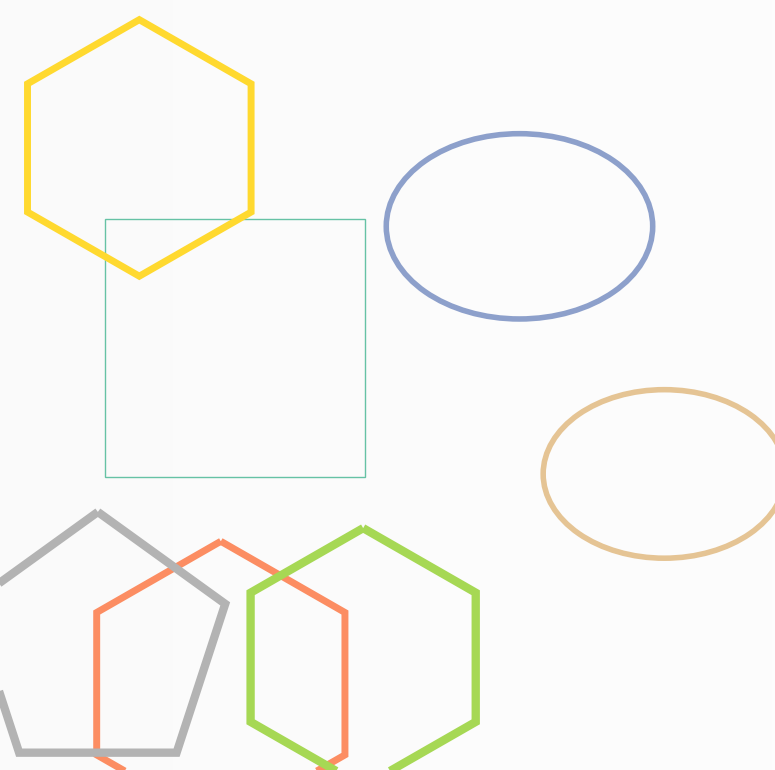[{"shape": "square", "thickness": 0.5, "radius": 0.84, "center": [0.303, 0.548]}, {"shape": "hexagon", "thickness": 2.5, "radius": 0.92, "center": [0.285, 0.112]}, {"shape": "oval", "thickness": 2, "radius": 0.86, "center": [0.67, 0.706]}, {"shape": "hexagon", "thickness": 3, "radius": 0.84, "center": [0.469, 0.146]}, {"shape": "hexagon", "thickness": 2.5, "radius": 0.83, "center": [0.18, 0.808]}, {"shape": "oval", "thickness": 2, "radius": 0.78, "center": [0.857, 0.385]}, {"shape": "pentagon", "thickness": 3, "radius": 0.86, "center": [0.126, 0.162]}]